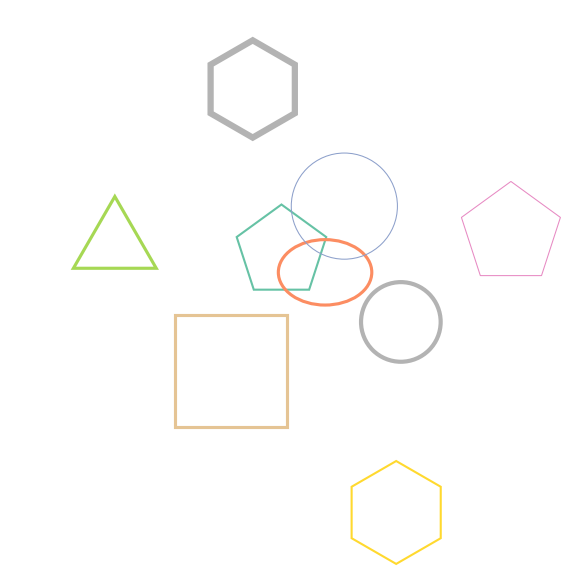[{"shape": "pentagon", "thickness": 1, "radius": 0.41, "center": [0.487, 0.563]}, {"shape": "oval", "thickness": 1.5, "radius": 0.4, "center": [0.563, 0.528]}, {"shape": "circle", "thickness": 0.5, "radius": 0.46, "center": [0.596, 0.642]}, {"shape": "pentagon", "thickness": 0.5, "radius": 0.45, "center": [0.885, 0.595]}, {"shape": "triangle", "thickness": 1.5, "radius": 0.41, "center": [0.199, 0.576]}, {"shape": "hexagon", "thickness": 1, "radius": 0.45, "center": [0.686, 0.112]}, {"shape": "square", "thickness": 1.5, "radius": 0.49, "center": [0.4, 0.356]}, {"shape": "hexagon", "thickness": 3, "radius": 0.42, "center": [0.438, 0.845]}, {"shape": "circle", "thickness": 2, "radius": 0.34, "center": [0.694, 0.442]}]